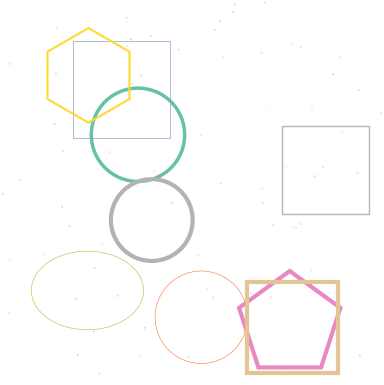[{"shape": "circle", "thickness": 2.5, "radius": 0.61, "center": [0.358, 0.65]}, {"shape": "circle", "thickness": 0.5, "radius": 0.6, "center": [0.523, 0.176]}, {"shape": "square", "thickness": 0.5, "radius": 0.63, "center": [0.314, 0.767]}, {"shape": "pentagon", "thickness": 3, "radius": 0.69, "center": [0.753, 0.158]}, {"shape": "oval", "thickness": 0.5, "radius": 0.73, "center": [0.227, 0.246]}, {"shape": "hexagon", "thickness": 1.5, "radius": 0.61, "center": [0.23, 0.804]}, {"shape": "square", "thickness": 3, "radius": 0.59, "center": [0.76, 0.149]}, {"shape": "square", "thickness": 1, "radius": 0.57, "center": [0.845, 0.559]}, {"shape": "circle", "thickness": 3, "radius": 0.53, "center": [0.394, 0.428]}]